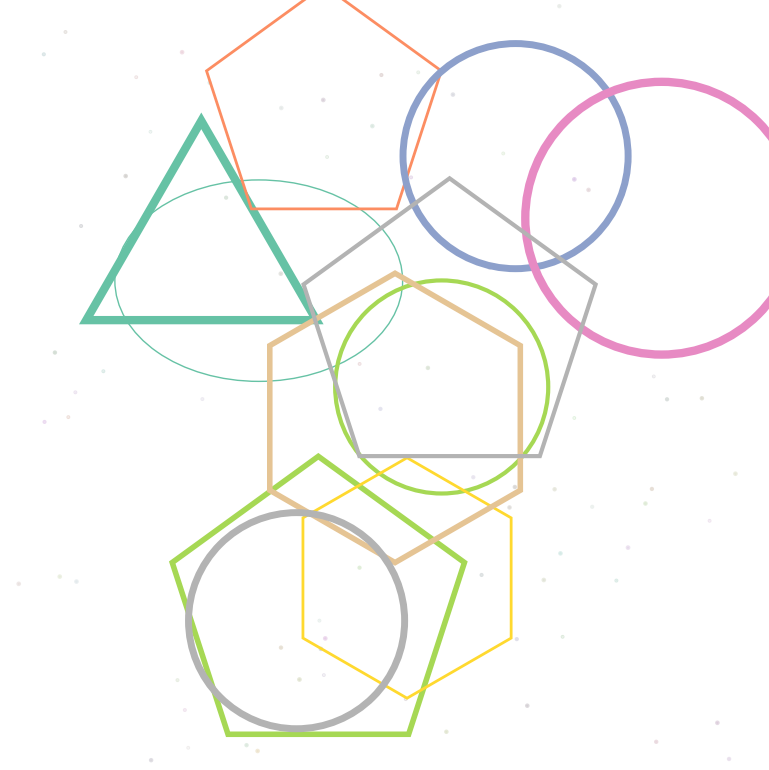[{"shape": "oval", "thickness": 0.5, "radius": 0.93, "center": [0.336, 0.636]}, {"shape": "triangle", "thickness": 3, "radius": 0.86, "center": [0.261, 0.671]}, {"shape": "pentagon", "thickness": 1, "radius": 0.8, "center": [0.421, 0.858]}, {"shape": "circle", "thickness": 2.5, "radius": 0.73, "center": [0.67, 0.797]}, {"shape": "circle", "thickness": 3, "radius": 0.89, "center": [0.859, 0.717]}, {"shape": "circle", "thickness": 1.5, "radius": 0.69, "center": [0.574, 0.497]}, {"shape": "pentagon", "thickness": 2, "radius": 1.0, "center": [0.413, 0.208]}, {"shape": "hexagon", "thickness": 1, "radius": 0.78, "center": [0.529, 0.249]}, {"shape": "hexagon", "thickness": 2, "radius": 0.94, "center": [0.513, 0.457]}, {"shape": "pentagon", "thickness": 1.5, "radius": 1.0, "center": [0.584, 0.569]}, {"shape": "circle", "thickness": 2.5, "radius": 0.7, "center": [0.385, 0.194]}]